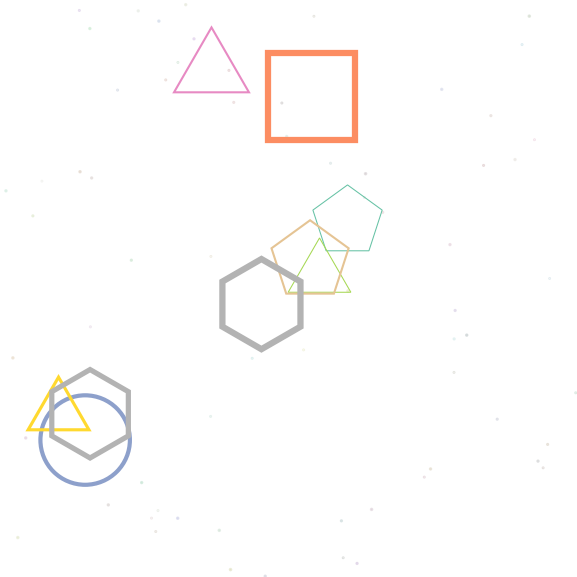[{"shape": "pentagon", "thickness": 0.5, "radius": 0.32, "center": [0.602, 0.616]}, {"shape": "square", "thickness": 3, "radius": 0.38, "center": [0.539, 0.833]}, {"shape": "circle", "thickness": 2, "radius": 0.39, "center": [0.147, 0.237]}, {"shape": "triangle", "thickness": 1, "radius": 0.37, "center": [0.366, 0.877]}, {"shape": "triangle", "thickness": 0.5, "radius": 0.31, "center": [0.553, 0.524]}, {"shape": "triangle", "thickness": 1.5, "radius": 0.3, "center": [0.101, 0.285]}, {"shape": "pentagon", "thickness": 1, "radius": 0.35, "center": [0.537, 0.548]}, {"shape": "hexagon", "thickness": 2.5, "radius": 0.38, "center": [0.156, 0.283]}, {"shape": "hexagon", "thickness": 3, "radius": 0.39, "center": [0.453, 0.473]}]